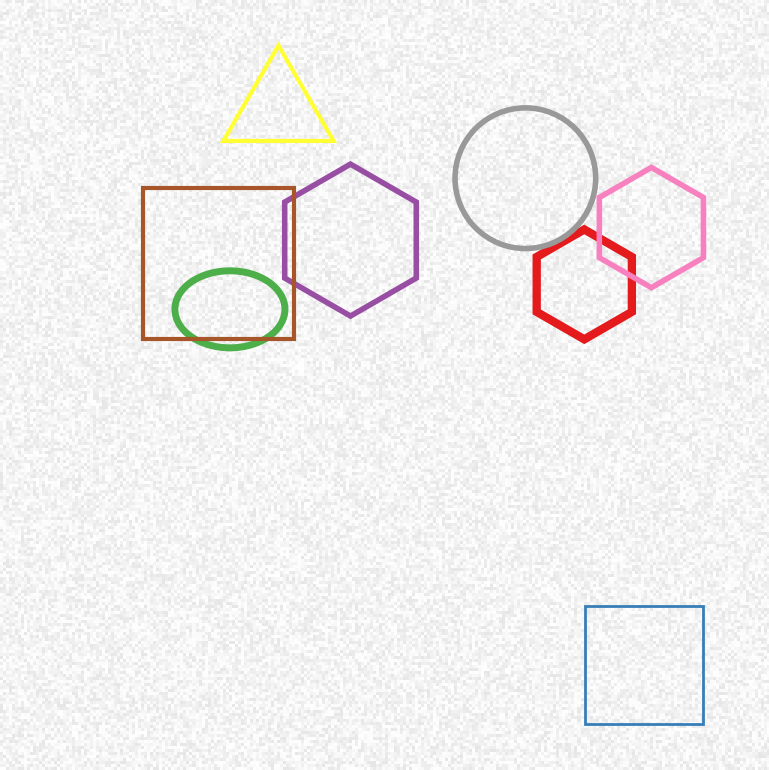[{"shape": "hexagon", "thickness": 3, "radius": 0.36, "center": [0.759, 0.631]}, {"shape": "square", "thickness": 1, "radius": 0.38, "center": [0.837, 0.136]}, {"shape": "oval", "thickness": 2.5, "radius": 0.36, "center": [0.299, 0.598]}, {"shape": "hexagon", "thickness": 2, "radius": 0.49, "center": [0.455, 0.688]}, {"shape": "triangle", "thickness": 1.5, "radius": 0.41, "center": [0.362, 0.858]}, {"shape": "square", "thickness": 1.5, "radius": 0.49, "center": [0.283, 0.658]}, {"shape": "hexagon", "thickness": 2, "radius": 0.39, "center": [0.846, 0.704]}, {"shape": "circle", "thickness": 2, "radius": 0.46, "center": [0.682, 0.769]}]